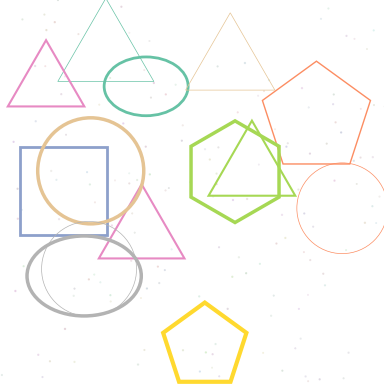[{"shape": "triangle", "thickness": 0.5, "radius": 0.72, "center": [0.275, 0.86]}, {"shape": "oval", "thickness": 2, "radius": 0.55, "center": [0.38, 0.776]}, {"shape": "pentagon", "thickness": 1, "radius": 0.74, "center": [0.822, 0.693]}, {"shape": "circle", "thickness": 0.5, "radius": 0.59, "center": [0.889, 0.459]}, {"shape": "square", "thickness": 2, "radius": 0.57, "center": [0.165, 0.505]}, {"shape": "triangle", "thickness": 1.5, "radius": 0.64, "center": [0.368, 0.393]}, {"shape": "triangle", "thickness": 1.5, "radius": 0.57, "center": [0.12, 0.781]}, {"shape": "triangle", "thickness": 1.5, "radius": 0.65, "center": [0.654, 0.557]}, {"shape": "hexagon", "thickness": 2.5, "radius": 0.66, "center": [0.61, 0.554]}, {"shape": "pentagon", "thickness": 3, "radius": 0.57, "center": [0.532, 0.1]}, {"shape": "circle", "thickness": 2.5, "radius": 0.69, "center": [0.236, 0.556]}, {"shape": "triangle", "thickness": 0.5, "radius": 0.67, "center": [0.598, 0.833]}, {"shape": "oval", "thickness": 2.5, "radius": 0.74, "center": [0.219, 0.283]}, {"shape": "circle", "thickness": 0.5, "radius": 0.62, "center": [0.231, 0.302]}]